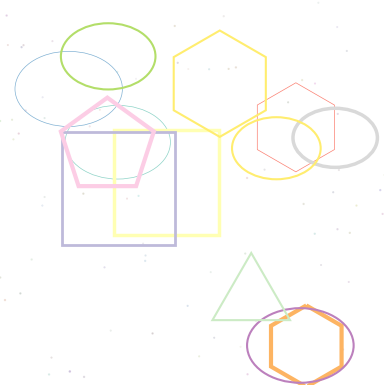[{"shape": "oval", "thickness": 0.5, "radius": 0.68, "center": [0.306, 0.631]}, {"shape": "square", "thickness": 2.5, "radius": 0.68, "center": [0.432, 0.527]}, {"shape": "square", "thickness": 2, "radius": 0.73, "center": [0.308, 0.51]}, {"shape": "hexagon", "thickness": 0.5, "radius": 0.58, "center": [0.768, 0.669]}, {"shape": "oval", "thickness": 0.5, "radius": 0.7, "center": [0.178, 0.769]}, {"shape": "hexagon", "thickness": 3, "radius": 0.53, "center": [0.796, 0.101]}, {"shape": "oval", "thickness": 1.5, "radius": 0.61, "center": [0.281, 0.854]}, {"shape": "pentagon", "thickness": 3, "radius": 0.64, "center": [0.279, 0.619]}, {"shape": "oval", "thickness": 2.5, "radius": 0.55, "center": [0.871, 0.642]}, {"shape": "oval", "thickness": 1.5, "radius": 0.69, "center": [0.78, 0.103]}, {"shape": "triangle", "thickness": 1.5, "radius": 0.58, "center": [0.653, 0.227]}, {"shape": "hexagon", "thickness": 1.5, "radius": 0.69, "center": [0.571, 0.783]}, {"shape": "oval", "thickness": 1.5, "radius": 0.58, "center": [0.718, 0.615]}]